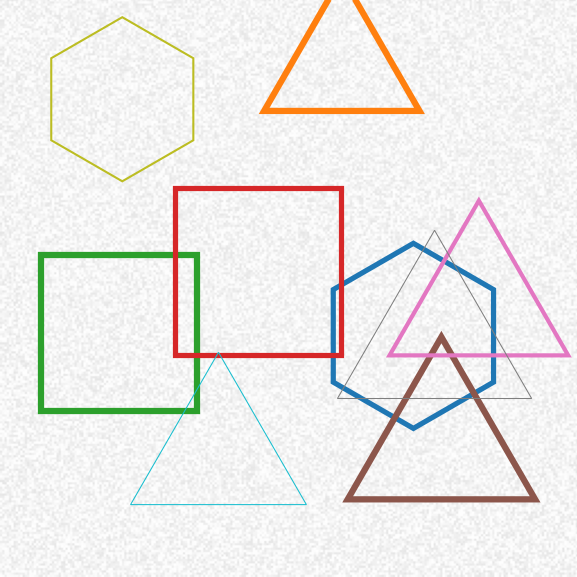[{"shape": "hexagon", "thickness": 2.5, "radius": 0.8, "center": [0.716, 0.418]}, {"shape": "triangle", "thickness": 3, "radius": 0.78, "center": [0.592, 0.885]}, {"shape": "square", "thickness": 3, "radius": 0.68, "center": [0.206, 0.423]}, {"shape": "square", "thickness": 2.5, "radius": 0.72, "center": [0.447, 0.529]}, {"shape": "triangle", "thickness": 3, "radius": 0.94, "center": [0.764, 0.228]}, {"shape": "triangle", "thickness": 2, "radius": 0.89, "center": [0.829, 0.473]}, {"shape": "triangle", "thickness": 0.5, "radius": 0.97, "center": [0.752, 0.406]}, {"shape": "hexagon", "thickness": 1, "radius": 0.71, "center": [0.212, 0.827]}, {"shape": "triangle", "thickness": 0.5, "radius": 0.88, "center": [0.378, 0.213]}]